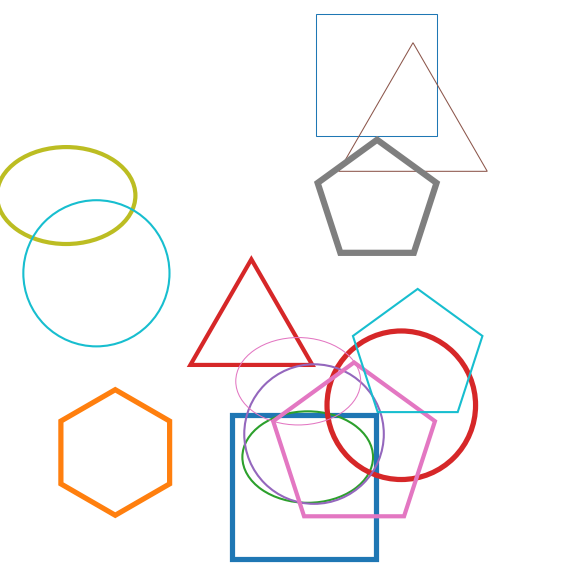[{"shape": "square", "thickness": 2.5, "radius": 0.62, "center": [0.527, 0.156]}, {"shape": "square", "thickness": 0.5, "radius": 0.53, "center": [0.652, 0.87]}, {"shape": "hexagon", "thickness": 2.5, "radius": 0.54, "center": [0.2, 0.216]}, {"shape": "oval", "thickness": 1, "radius": 0.57, "center": [0.533, 0.208]}, {"shape": "circle", "thickness": 2.5, "radius": 0.64, "center": [0.695, 0.297]}, {"shape": "triangle", "thickness": 2, "radius": 0.61, "center": [0.435, 0.428]}, {"shape": "circle", "thickness": 1, "radius": 0.6, "center": [0.544, 0.248]}, {"shape": "triangle", "thickness": 0.5, "radius": 0.74, "center": [0.715, 0.777]}, {"shape": "oval", "thickness": 0.5, "radius": 0.54, "center": [0.516, 0.339]}, {"shape": "pentagon", "thickness": 2, "radius": 0.74, "center": [0.613, 0.224]}, {"shape": "pentagon", "thickness": 3, "radius": 0.54, "center": [0.653, 0.649]}, {"shape": "oval", "thickness": 2, "radius": 0.6, "center": [0.115, 0.661]}, {"shape": "pentagon", "thickness": 1, "radius": 0.59, "center": [0.723, 0.381]}, {"shape": "circle", "thickness": 1, "radius": 0.63, "center": [0.167, 0.526]}]